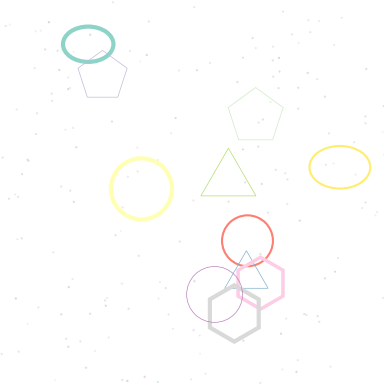[{"shape": "oval", "thickness": 3, "radius": 0.33, "center": [0.229, 0.885]}, {"shape": "circle", "thickness": 3, "radius": 0.4, "center": [0.367, 0.509]}, {"shape": "pentagon", "thickness": 0.5, "radius": 0.34, "center": [0.266, 0.802]}, {"shape": "circle", "thickness": 1.5, "radius": 0.33, "center": [0.643, 0.375]}, {"shape": "triangle", "thickness": 0.5, "radius": 0.33, "center": [0.64, 0.284]}, {"shape": "triangle", "thickness": 0.5, "radius": 0.41, "center": [0.593, 0.533]}, {"shape": "hexagon", "thickness": 2.5, "radius": 0.34, "center": [0.677, 0.264]}, {"shape": "hexagon", "thickness": 3, "radius": 0.37, "center": [0.609, 0.186]}, {"shape": "circle", "thickness": 0.5, "radius": 0.36, "center": [0.557, 0.235]}, {"shape": "pentagon", "thickness": 0.5, "radius": 0.38, "center": [0.664, 0.698]}, {"shape": "oval", "thickness": 1.5, "radius": 0.4, "center": [0.883, 0.566]}]